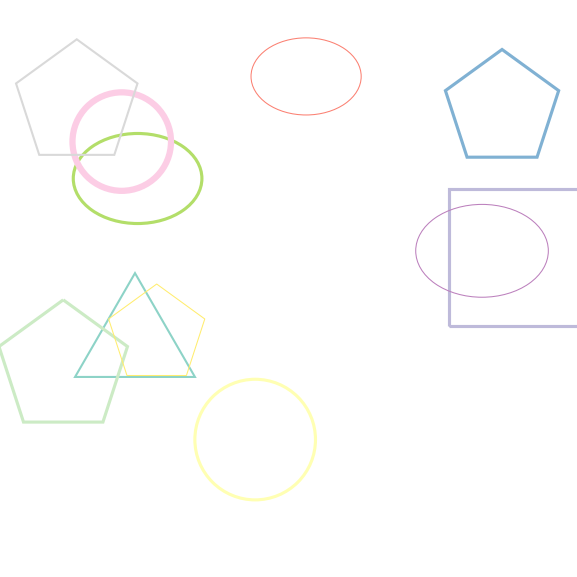[{"shape": "triangle", "thickness": 1, "radius": 0.6, "center": [0.234, 0.406]}, {"shape": "circle", "thickness": 1.5, "radius": 0.52, "center": [0.442, 0.238]}, {"shape": "square", "thickness": 1.5, "radius": 0.6, "center": [0.896, 0.553]}, {"shape": "oval", "thickness": 0.5, "radius": 0.48, "center": [0.53, 0.867]}, {"shape": "pentagon", "thickness": 1.5, "radius": 0.52, "center": [0.869, 0.81]}, {"shape": "oval", "thickness": 1.5, "radius": 0.56, "center": [0.238, 0.69]}, {"shape": "circle", "thickness": 3, "radius": 0.43, "center": [0.211, 0.754]}, {"shape": "pentagon", "thickness": 1, "radius": 0.55, "center": [0.133, 0.82]}, {"shape": "oval", "thickness": 0.5, "radius": 0.57, "center": [0.835, 0.565]}, {"shape": "pentagon", "thickness": 1.5, "radius": 0.58, "center": [0.109, 0.363]}, {"shape": "pentagon", "thickness": 0.5, "radius": 0.44, "center": [0.271, 0.42]}]